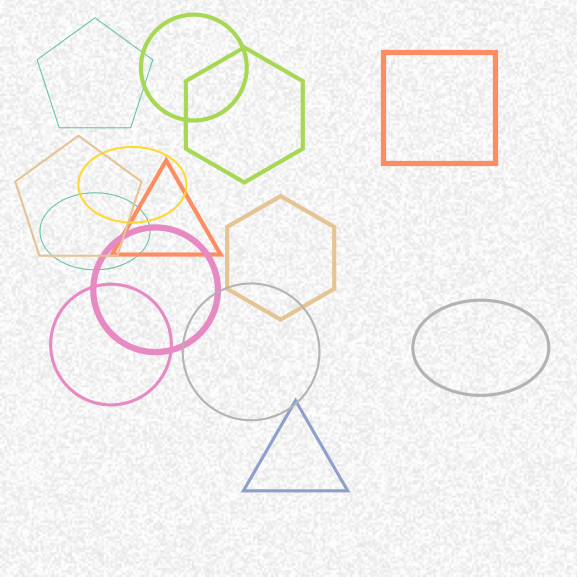[{"shape": "pentagon", "thickness": 0.5, "radius": 0.53, "center": [0.164, 0.863]}, {"shape": "oval", "thickness": 0.5, "radius": 0.48, "center": [0.165, 0.599]}, {"shape": "triangle", "thickness": 2, "radius": 0.54, "center": [0.288, 0.613]}, {"shape": "square", "thickness": 2.5, "radius": 0.48, "center": [0.76, 0.813]}, {"shape": "triangle", "thickness": 1.5, "radius": 0.52, "center": [0.512, 0.201]}, {"shape": "circle", "thickness": 3, "radius": 0.54, "center": [0.269, 0.497]}, {"shape": "circle", "thickness": 1.5, "radius": 0.52, "center": [0.192, 0.402]}, {"shape": "hexagon", "thickness": 2, "radius": 0.58, "center": [0.423, 0.8]}, {"shape": "circle", "thickness": 2, "radius": 0.46, "center": [0.336, 0.882]}, {"shape": "oval", "thickness": 1, "radius": 0.47, "center": [0.229, 0.679]}, {"shape": "pentagon", "thickness": 1, "radius": 0.57, "center": [0.136, 0.649]}, {"shape": "hexagon", "thickness": 2, "radius": 0.54, "center": [0.486, 0.553]}, {"shape": "circle", "thickness": 1, "radius": 0.59, "center": [0.435, 0.39]}, {"shape": "oval", "thickness": 1.5, "radius": 0.59, "center": [0.833, 0.397]}]